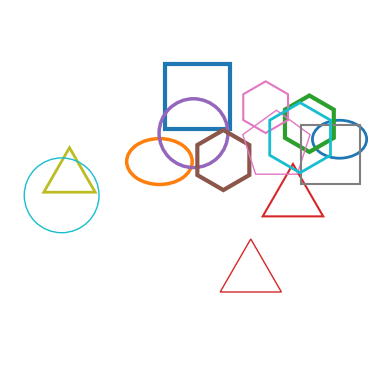[{"shape": "square", "thickness": 3, "radius": 0.42, "center": [0.513, 0.749]}, {"shape": "oval", "thickness": 2, "radius": 0.35, "center": [0.882, 0.638]}, {"shape": "oval", "thickness": 2.5, "radius": 0.43, "center": [0.414, 0.58]}, {"shape": "hexagon", "thickness": 3, "radius": 0.37, "center": [0.804, 0.679]}, {"shape": "triangle", "thickness": 1, "radius": 0.46, "center": [0.651, 0.287]}, {"shape": "triangle", "thickness": 1.5, "radius": 0.45, "center": [0.761, 0.483]}, {"shape": "circle", "thickness": 2.5, "radius": 0.45, "center": [0.503, 0.654]}, {"shape": "hexagon", "thickness": 3, "radius": 0.39, "center": [0.58, 0.584]}, {"shape": "hexagon", "thickness": 1.5, "radius": 0.34, "center": [0.69, 0.722]}, {"shape": "pentagon", "thickness": 1, "radius": 0.46, "center": [0.718, 0.622]}, {"shape": "square", "thickness": 1.5, "radius": 0.38, "center": [0.858, 0.6]}, {"shape": "triangle", "thickness": 2, "radius": 0.39, "center": [0.18, 0.539]}, {"shape": "circle", "thickness": 1, "radius": 0.49, "center": [0.16, 0.493]}, {"shape": "hexagon", "thickness": 2, "radius": 0.46, "center": [0.78, 0.642]}]